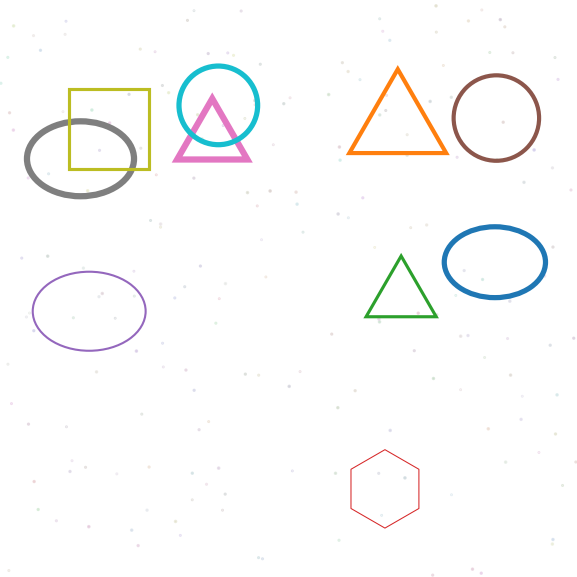[{"shape": "oval", "thickness": 2.5, "radius": 0.44, "center": [0.857, 0.545]}, {"shape": "triangle", "thickness": 2, "radius": 0.48, "center": [0.689, 0.782]}, {"shape": "triangle", "thickness": 1.5, "radius": 0.35, "center": [0.695, 0.486]}, {"shape": "hexagon", "thickness": 0.5, "radius": 0.34, "center": [0.667, 0.153]}, {"shape": "oval", "thickness": 1, "radius": 0.49, "center": [0.154, 0.46]}, {"shape": "circle", "thickness": 2, "radius": 0.37, "center": [0.86, 0.795]}, {"shape": "triangle", "thickness": 3, "radius": 0.35, "center": [0.368, 0.758]}, {"shape": "oval", "thickness": 3, "radius": 0.46, "center": [0.139, 0.724]}, {"shape": "square", "thickness": 1.5, "radius": 0.35, "center": [0.189, 0.776]}, {"shape": "circle", "thickness": 2.5, "radius": 0.34, "center": [0.378, 0.817]}]